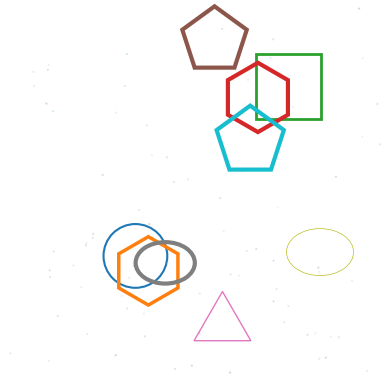[{"shape": "circle", "thickness": 1.5, "radius": 0.41, "center": [0.352, 0.335]}, {"shape": "hexagon", "thickness": 2.5, "radius": 0.44, "center": [0.385, 0.296]}, {"shape": "square", "thickness": 2, "radius": 0.42, "center": [0.749, 0.776]}, {"shape": "hexagon", "thickness": 3, "radius": 0.45, "center": [0.67, 0.747]}, {"shape": "pentagon", "thickness": 3, "radius": 0.44, "center": [0.557, 0.896]}, {"shape": "triangle", "thickness": 1, "radius": 0.43, "center": [0.578, 0.158]}, {"shape": "oval", "thickness": 3, "radius": 0.38, "center": [0.429, 0.317]}, {"shape": "oval", "thickness": 0.5, "radius": 0.44, "center": [0.831, 0.345]}, {"shape": "pentagon", "thickness": 3, "radius": 0.46, "center": [0.65, 0.634]}]